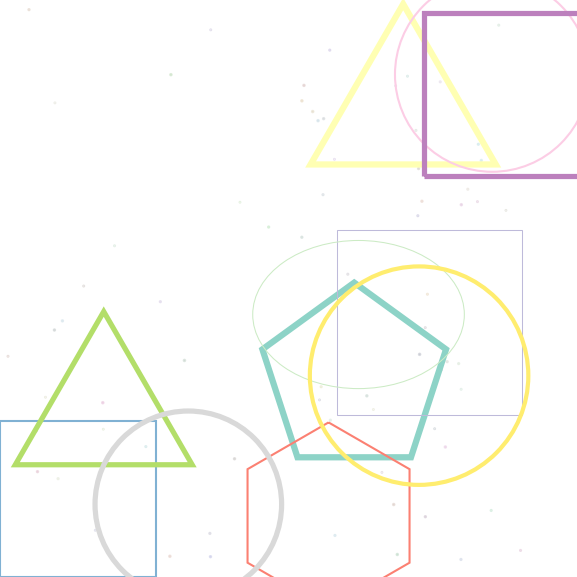[{"shape": "pentagon", "thickness": 3, "radius": 0.84, "center": [0.613, 0.343]}, {"shape": "triangle", "thickness": 3, "radius": 0.93, "center": [0.698, 0.807]}, {"shape": "square", "thickness": 0.5, "radius": 0.8, "center": [0.743, 0.441]}, {"shape": "hexagon", "thickness": 1, "radius": 0.81, "center": [0.569, 0.106]}, {"shape": "square", "thickness": 1, "radius": 0.68, "center": [0.135, 0.135]}, {"shape": "triangle", "thickness": 2.5, "radius": 0.88, "center": [0.18, 0.283]}, {"shape": "circle", "thickness": 1, "radius": 0.84, "center": [0.852, 0.87]}, {"shape": "circle", "thickness": 2.5, "radius": 0.81, "center": [0.326, 0.126]}, {"shape": "square", "thickness": 2.5, "radius": 0.71, "center": [0.874, 0.836]}, {"shape": "oval", "thickness": 0.5, "radius": 0.92, "center": [0.621, 0.454]}, {"shape": "circle", "thickness": 2, "radius": 0.95, "center": [0.726, 0.349]}]